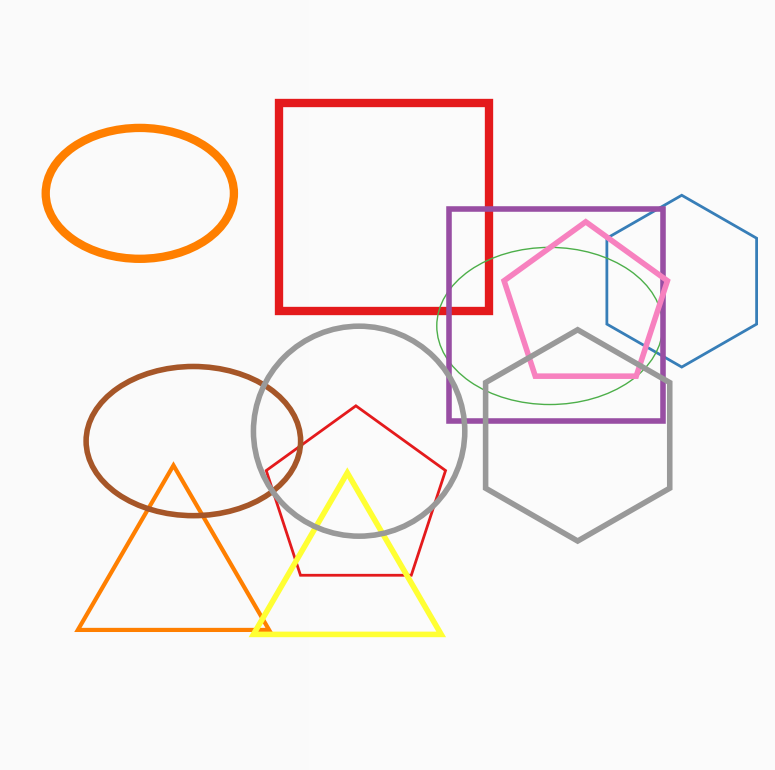[{"shape": "square", "thickness": 3, "radius": 0.68, "center": [0.496, 0.731]}, {"shape": "pentagon", "thickness": 1, "radius": 0.61, "center": [0.459, 0.351]}, {"shape": "hexagon", "thickness": 1, "radius": 0.56, "center": [0.88, 0.635]}, {"shape": "oval", "thickness": 0.5, "radius": 0.73, "center": [0.709, 0.577]}, {"shape": "square", "thickness": 2, "radius": 0.69, "center": [0.717, 0.591]}, {"shape": "triangle", "thickness": 1.5, "radius": 0.71, "center": [0.224, 0.253]}, {"shape": "oval", "thickness": 3, "radius": 0.61, "center": [0.18, 0.749]}, {"shape": "triangle", "thickness": 2, "radius": 0.7, "center": [0.448, 0.246]}, {"shape": "oval", "thickness": 2, "radius": 0.69, "center": [0.249, 0.427]}, {"shape": "pentagon", "thickness": 2, "radius": 0.55, "center": [0.756, 0.601]}, {"shape": "hexagon", "thickness": 2, "radius": 0.69, "center": [0.745, 0.435]}, {"shape": "circle", "thickness": 2, "radius": 0.68, "center": [0.463, 0.44]}]